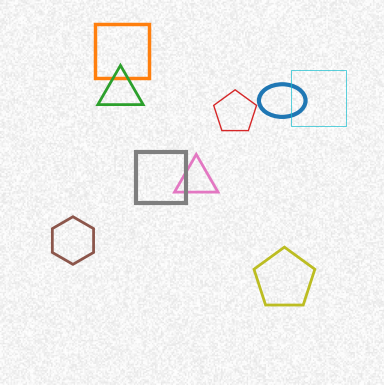[{"shape": "oval", "thickness": 3, "radius": 0.3, "center": [0.733, 0.739]}, {"shape": "square", "thickness": 2.5, "radius": 0.35, "center": [0.317, 0.867]}, {"shape": "triangle", "thickness": 2, "radius": 0.34, "center": [0.313, 0.762]}, {"shape": "pentagon", "thickness": 1, "radius": 0.29, "center": [0.611, 0.708]}, {"shape": "hexagon", "thickness": 2, "radius": 0.31, "center": [0.189, 0.375]}, {"shape": "triangle", "thickness": 2, "radius": 0.33, "center": [0.51, 0.534]}, {"shape": "square", "thickness": 3, "radius": 0.33, "center": [0.418, 0.539]}, {"shape": "pentagon", "thickness": 2, "radius": 0.42, "center": [0.739, 0.275]}, {"shape": "square", "thickness": 0.5, "radius": 0.36, "center": [0.828, 0.745]}]